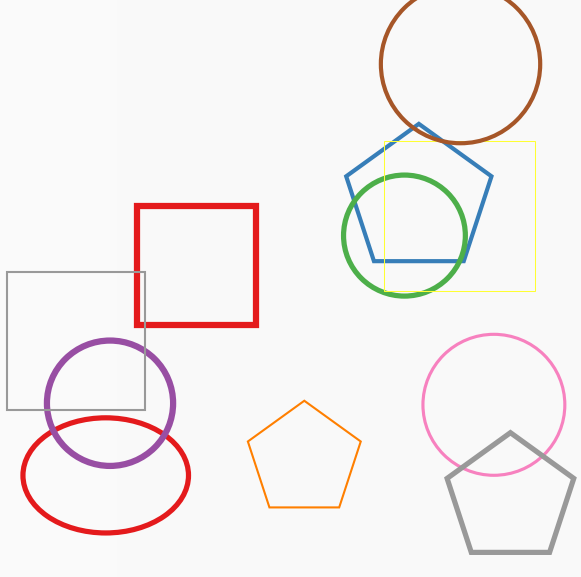[{"shape": "oval", "thickness": 2.5, "radius": 0.71, "center": [0.182, 0.176]}, {"shape": "square", "thickness": 3, "radius": 0.51, "center": [0.338, 0.54]}, {"shape": "pentagon", "thickness": 2, "radius": 0.66, "center": [0.721, 0.653]}, {"shape": "circle", "thickness": 2.5, "radius": 0.52, "center": [0.696, 0.591]}, {"shape": "circle", "thickness": 3, "radius": 0.54, "center": [0.189, 0.301]}, {"shape": "pentagon", "thickness": 1, "radius": 0.51, "center": [0.524, 0.203]}, {"shape": "square", "thickness": 0.5, "radius": 0.65, "center": [0.791, 0.626]}, {"shape": "circle", "thickness": 2, "radius": 0.69, "center": [0.792, 0.888]}, {"shape": "circle", "thickness": 1.5, "radius": 0.61, "center": [0.85, 0.298]}, {"shape": "square", "thickness": 1, "radius": 0.6, "center": [0.131, 0.409]}, {"shape": "pentagon", "thickness": 2.5, "radius": 0.57, "center": [0.878, 0.135]}]